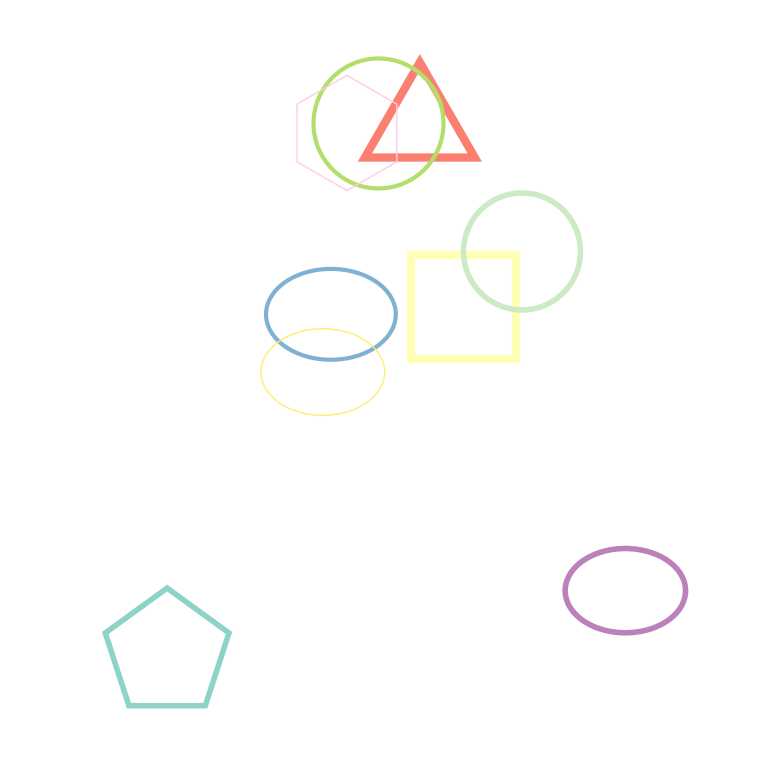[{"shape": "pentagon", "thickness": 2, "radius": 0.42, "center": [0.217, 0.152]}, {"shape": "square", "thickness": 3, "radius": 0.34, "center": [0.602, 0.602]}, {"shape": "triangle", "thickness": 3, "radius": 0.41, "center": [0.545, 0.837]}, {"shape": "oval", "thickness": 1.5, "radius": 0.42, "center": [0.43, 0.592]}, {"shape": "circle", "thickness": 1.5, "radius": 0.42, "center": [0.492, 0.84]}, {"shape": "hexagon", "thickness": 0.5, "radius": 0.37, "center": [0.451, 0.827]}, {"shape": "oval", "thickness": 2, "radius": 0.39, "center": [0.812, 0.233]}, {"shape": "circle", "thickness": 2, "radius": 0.38, "center": [0.678, 0.673]}, {"shape": "oval", "thickness": 0.5, "radius": 0.4, "center": [0.419, 0.517]}]